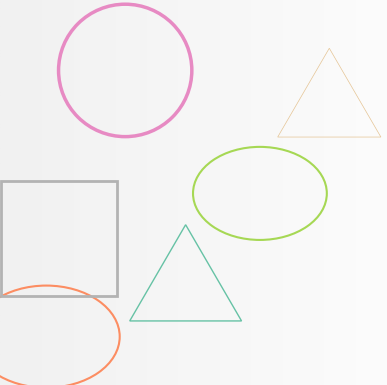[{"shape": "triangle", "thickness": 1, "radius": 0.83, "center": [0.479, 0.25]}, {"shape": "oval", "thickness": 1.5, "radius": 0.95, "center": [0.119, 0.126]}, {"shape": "circle", "thickness": 2.5, "radius": 0.86, "center": [0.323, 0.817]}, {"shape": "oval", "thickness": 1.5, "radius": 0.86, "center": [0.671, 0.498]}, {"shape": "triangle", "thickness": 0.5, "radius": 0.77, "center": [0.85, 0.721]}, {"shape": "square", "thickness": 2, "radius": 0.75, "center": [0.152, 0.382]}]